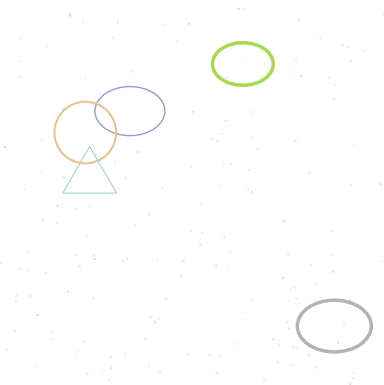[{"shape": "triangle", "thickness": 0.5, "radius": 0.4, "center": [0.233, 0.539]}, {"shape": "oval", "thickness": 1, "radius": 0.45, "center": [0.337, 0.711]}, {"shape": "oval", "thickness": 2.5, "radius": 0.39, "center": [0.631, 0.834]}, {"shape": "circle", "thickness": 1.5, "radius": 0.4, "center": [0.222, 0.656]}, {"shape": "oval", "thickness": 2.5, "radius": 0.48, "center": [0.868, 0.153]}]